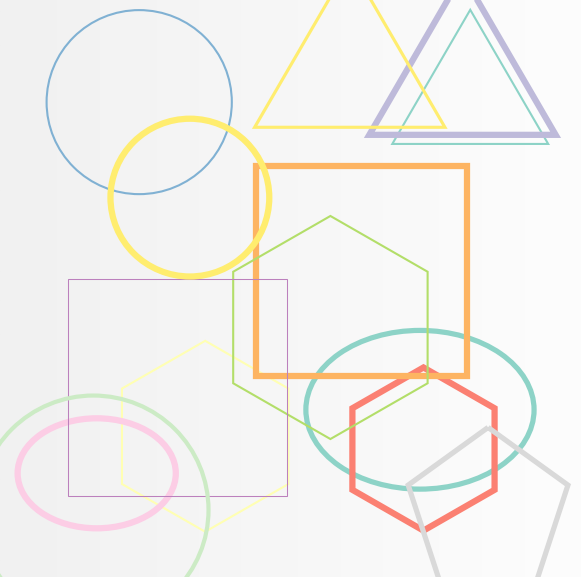[{"shape": "oval", "thickness": 2.5, "radius": 0.98, "center": [0.723, 0.29]}, {"shape": "triangle", "thickness": 1, "radius": 0.77, "center": [0.809, 0.827]}, {"shape": "hexagon", "thickness": 1, "radius": 0.83, "center": [0.353, 0.244]}, {"shape": "triangle", "thickness": 3, "radius": 0.93, "center": [0.796, 0.858]}, {"shape": "hexagon", "thickness": 3, "radius": 0.71, "center": [0.729, 0.222]}, {"shape": "circle", "thickness": 1, "radius": 0.8, "center": [0.239, 0.822]}, {"shape": "square", "thickness": 3, "radius": 0.91, "center": [0.622, 0.53]}, {"shape": "hexagon", "thickness": 1, "radius": 0.97, "center": [0.568, 0.432]}, {"shape": "oval", "thickness": 3, "radius": 0.68, "center": [0.166, 0.18]}, {"shape": "pentagon", "thickness": 2.5, "radius": 0.72, "center": [0.84, 0.114]}, {"shape": "square", "thickness": 0.5, "radius": 0.94, "center": [0.306, 0.328]}, {"shape": "circle", "thickness": 2, "radius": 0.99, "center": [0.161, 0.116]}, {"shape": "triangle", "thickness": 1.5, "radius": 0.94, "center": [0.602, 0.873]}, {"shape": "circle", "thickness": 3, "radius": 0.68, "center": [0.327, 0.657]}]